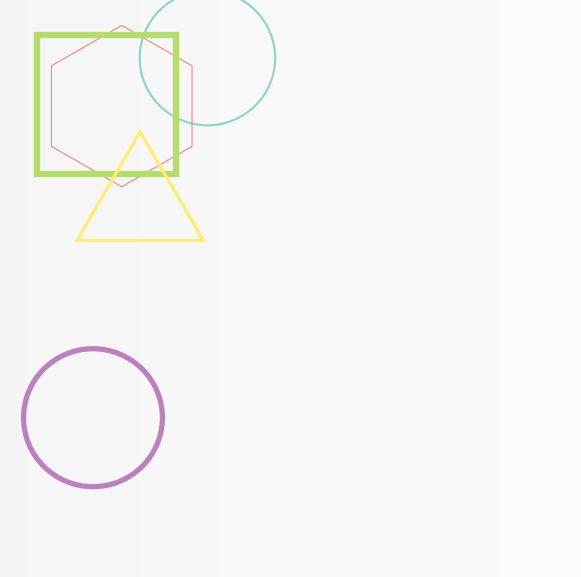[{"shape": "circle", "thickness": 1, "radius": 0.58, "center": [0.357, 0.899]}, {"shape": "hexagon", "thickness": 0.5, "radius": 0.7, "center": [0.209, 0.815]}, {"shape": "square", "thickness": 3, "radius": 0.6, "center": [0.183, 0.818]}, {"shape": "circle", "thickness": 2.5, "radius": 0.6, "center": [0.16, 0.276]}, {"shape": "triangle", "thickness": 1.5, "radius": 0.63, "center": [0.241, 0.646]}]